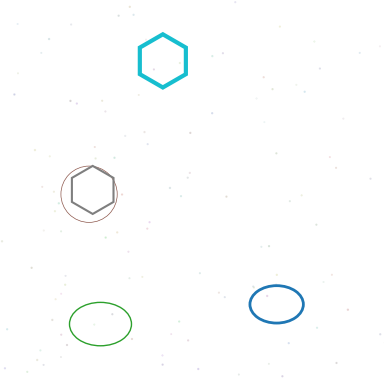[{"shape": "oval", "thickness": 2, "radius": 0.35, "center": [0.719, 0.209]}, {"shape": "oval", "thickness": 1, "radius": 0.4, "center": [0.261, 0.158]}, {"shape": "circle", "thickness": 0.5, "radius": 0.37, "center": [0.231, 0.495]}, {"shape": "hexagon", "thickness": 1.5, "radius": 0.31, "center": [0.241, 0.507]}, {"shape": "hexagon", "thickness": 3, "radius": 0.35, "center": [0.423, 0.842]}]